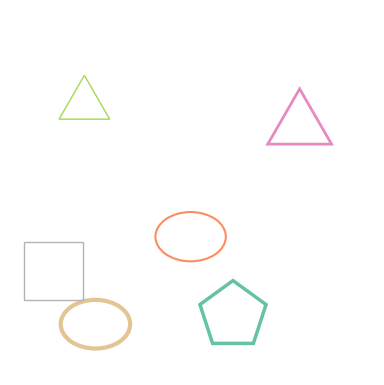[{"shape": "pentagon", "thickness": 2.5, "radius": 0.45, "center": [0.605, 0.181]}, {"shape": "oval", "thickness": 1.5, "radius": 0.46, "center": [0.495, 0.385]}, {"shape": "triangle", "thickness": 2, "radius": 0.48, "center": [0.778, 0.673]}, {"shape": "triangle", "thickness": 1, "radius": 0.38, "center": [0.219, 0.728]}, {"shape": "oval", "thickness": 3, "radius": 0.45, "center": [0.248, 0.158]}, {"shape": "square", "thickness": 1, "radius": 0.38, "center": [0.139, 0.297]}]